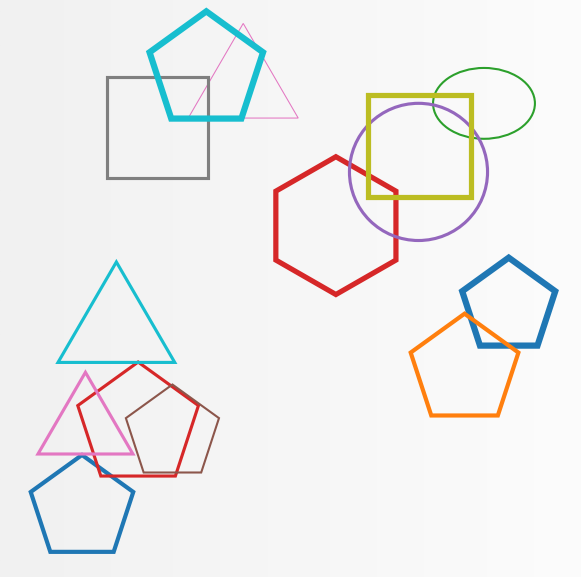[{"shape": "pentagon", "thickness": 2, "radius": 0.46, "center": [0.141, 0.119]}, {"shape": "pentagon", "thickness": 3, "radius": 0.42, "center": [0.875, 0.469]}, {"shape": "pentagon", "thickness": 2, "radius": 0.49, "center": [0.799, 0.359]}, {"shape": "oval", "thickness": 1, "radius": 0.44, "center": [0.833, 0.82]}, {"shape": "hexagon", "thickness": 2.5, "radius": 0.6, "center": [0.578, 0.608]}, {"shape": "pentagon", "thickness": 1.5, "radius": 0.55, "center": [0.238, 0.263]}, {"shape": "circle", "thickness": 1.5, "radius": 0.59, "center": [0.72, 0.701]}, {"shape": "pentagon", "thickness": 1, "radius": 0.42, "center": [0.297, 0.249]}, {"shape": "triangle", "thickness": 0.5, "radius": 0.55, "center": [0.418, 0.849]}, {"shape": "triangle", "thickness": 1.5, "radius": 0.47, "center": [0.147, 0.26]}, {"shape": "square", "thickness": 1.5, "radius": 0.44, "center": [0.271, 0.778]}, {"shape": "square", "thickness": 2.5, "radius": 0.44, "center": [0.722, 0.746]}, {"shape": "pentagon", "thickness": 3, "radius": 0.51, "center": [0.355, 0.877]}, {"shape": "triangle", "thickness": 1.5, "radius": 0.58, "center": [0.2, 0.43]}]